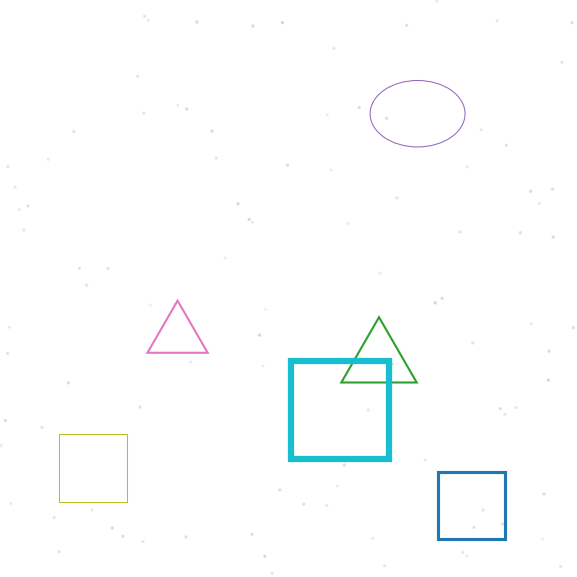[{"shape": "square", "thickness": 1.5, "radius": 0.29, "center": [0.817, 0.124]}, {"shape": "triangle", "thickness": 1, "radius": 0.38, "center": [0.656, 0.374]}, {"shape": "oval", "thickness": 0.5, "radius": 0.41, "center": [0.723, 0.802]}, {"shape": "triangle", "thickness": 1, "radius": 0.3, "center": [0.307, 0.418]}, {"shape": "square", "thickness": 0.5, "radius": 0.29, "center": [0.161, 0.189]}, {"shape": "square", "thickness": 3, "radius": 0.42, "center": [0.588, 0.289]}]